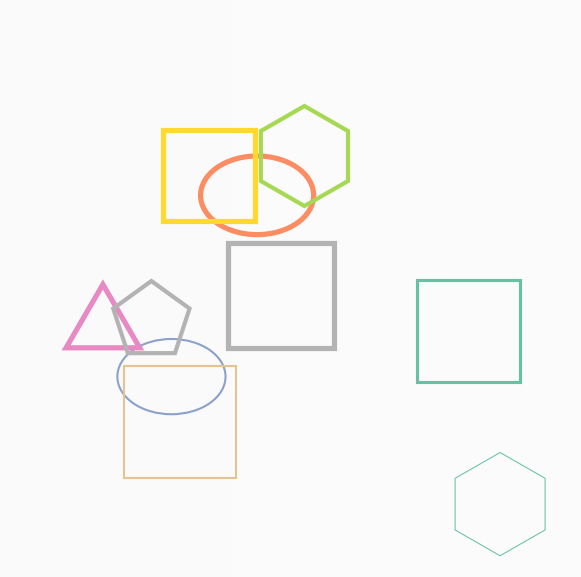[{"shape": "square", "thickness": 1.5, "radius": 0.44, "center": [0.806, 0.426]}, {"shape": "hexagon", "thickness": 0.5, "radius": 0.45, "center": [0.86, 0.126]}, {"shape": "oval", "thickness": 2.5, "radius": 0.49, "center": [0.442, 0.661]}, {"shape": "oval", "thickness": 1, "radius": 0.47, "center": [0.295, 0.347]}, {"shape": "triangle", "thickness": 2.5, "radius": 0.37, "center": [0.177, 0.433]}, {"shape": "hexagon", "thickness": 2, "radius": 0.43, "center": [0.524, 0.729]}, {"shape": "square", "thickness": 2.5, "radius": 0.4, "center": [0.36, 0.695]}, {"shape": "square", "thickness": 1, "radius": 0.48, "center": [0.31, 0.269]}, {"shape": "square", "thickness": 2.5, "radius": 0.46, "center": [0.484, 0.487]}, {"shape": "pentagon", "thickness": 2, "radius": 0.35, "center": [0.26, 0.443]}]